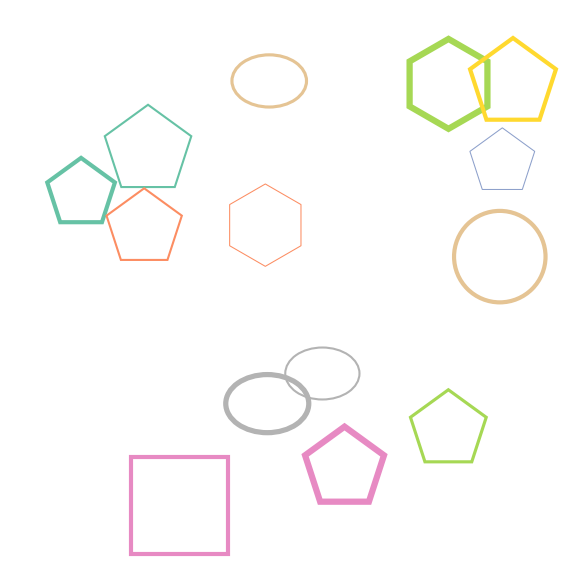[{"shape": "pentagon", "thickness": 2, "radius": 0.31, "center": [0.14, 0.664]}, {"shape": "pentagon", "thickness": 1, "radius": 0.39, "center": [0.256, 0.739]}, {"shape": "pentagon", "thickness": 1, "radius": 0.34, "center": [0.25, 0.605]}, {"shape": "hexagon", "thickness": 0.5, "radius": 0.36, "center": [0.459, 0.609]}, {"shape": "pentagon", "thickness": 0.5, "radius": 0.29, "center": [0.87, 0.719]}, {"shape": "pentagon", "thickness": 3, "radius": 0.36, "center": [0.597, 0.189]}, {"shape": "square", "thickness": 2, "radius": 0.42, "center": [0.311, 0.123]}, {"shape": "hexagon", "thickness": 3, "radius": 0.39, "center": [0.777, 0.854]}, {"shape": "pentagon", "thickness": 1.5, "radius": 0.34, "center": [0.776, 0.255]}, {"shape": "pentagon", "thickness": 2, "radius": 0.39, "center": [0.888, 0.855]}, {"shape": "circle", "thickness": 2, "radius": 0.4, "center": [0.865, 0.555]}, {"shape": "oval", "thickness": 1.5, "radius": 0.32, "center": [0.466, 0.859]}, {"shape": "oval", "thickness": 1, "radius": 0.32, "center": [0.558, 0.352]}, {"shape": "oval", "thickness": 2.5, "radius": 0.36, "center": [0.463, 0.3]}]